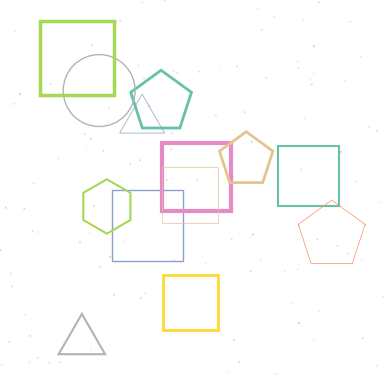[{"shape": "square", "thickness": 1.5, "radius": 0.39, "center": [0.802, 0.543]}, {"shape": "pentagon", "thickness": 2, "radius": 0.41, "center": [0.418, 0.735]}, {"shape": "pentagon", "thickness": 0.5, "radius": 0.46, "center": [0.862, 0.389]}, {"shape": "triangle", "thickness": 0.5, "radius": 0.34, "center": [0.369, 0.688]}, {"shape": "square", "thickness": 1, "radius": 0.46, "center": [0.384, 0.415]}, {"shape": "square", "thickness": 3, "radius": 0.45, "center": [0.51, 0.54]}, {"shape": "square", "thickness": 2.5, "radius": 0.48, "center": [0.2, 0.849]}, {"shape": "hexagon", "thickness": 1.5, "radius": 0.35, "center": [0.278, 0.464]}, {"shape": "square", "thickness": 2, "radius": 0.36, "center": [0.494, 0.214]}, {"shape": "pentagon", "thickness": 2, "radius": 0.36, "center": [0.64, 0.585]}, {"shape": "square", "thickness": 0.5, "radius": 0.37, "center": [0.493, 0.493]}, {"shape": "triangle", "thickness": 1.5, "radius": 0.35, "center": [0.213, 0.115]}, {"shape": "circle", "thickness": 1, "radius": 0.47, "center": [0.258, 0.765]}]